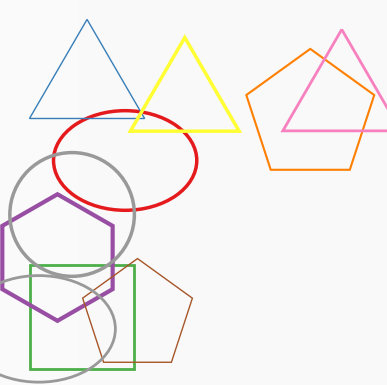[{"shape": "oval", "thickness": 2.5, "radius": 0.92, "center": [0.323, 0.583]}, {"shape": "triangle", "thickness": 1, "radius": 0.86, "center": [0.225, 0.778]}, {"shape": "square", "thickness": 2, "radius": 0.67, "center": [0.212, 0.176]}, {"shape": "hexagon", "thickness": 3, "radius": 0.82, "center": [0.148, 0.331]}, {"shape": "pentagon", "thickness": 1.5, "radius": 0.87, "center": [0.801, 0.699]}, {"shape": "triangle", "thickness": 2.5, "radius": 0.81, "center": [0.477, 0.74]}, {"shape": "pentagon", "thickness": 1, "radius": 0.74, "center": [0.355, 0.18]}, {"shape": "triangle", "thickness": 2, "radius": 0.88, "center": [0.882, 0.748]}, {"shape": "circle", "thickness": 2.5, "radius": 0.8, "center": [0.186, 0.443]}, {"shape": "oval", "thickness": 2, "radius": 0.99, "center": [0.1, 0.146]}]